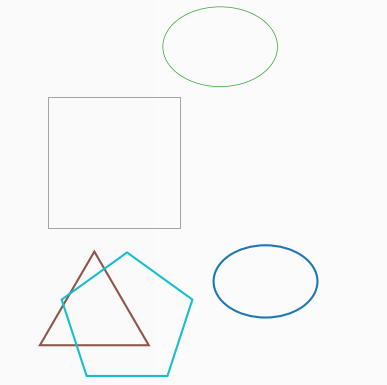[{"shape": "oval", "thickness": 1.5, "radius": 0.67, "center": [0.685, 0.269]}, {"shape": "oval", "thickness": 0.5, "radius": 0.74, "center": [0.568, 0.879]}, {"shape": "triangle", "thickness": 1.5, "radius": 0.81, "center": [0.243, 0.184]}, {"shape": "square", "thickness": 0.5, "radius": 0.85, "center": [0.294, 0.579]}, {"shape": "pentagon", "thickness": 1.5, "radius": 0.89, "center": [0.328, 0.167]}]